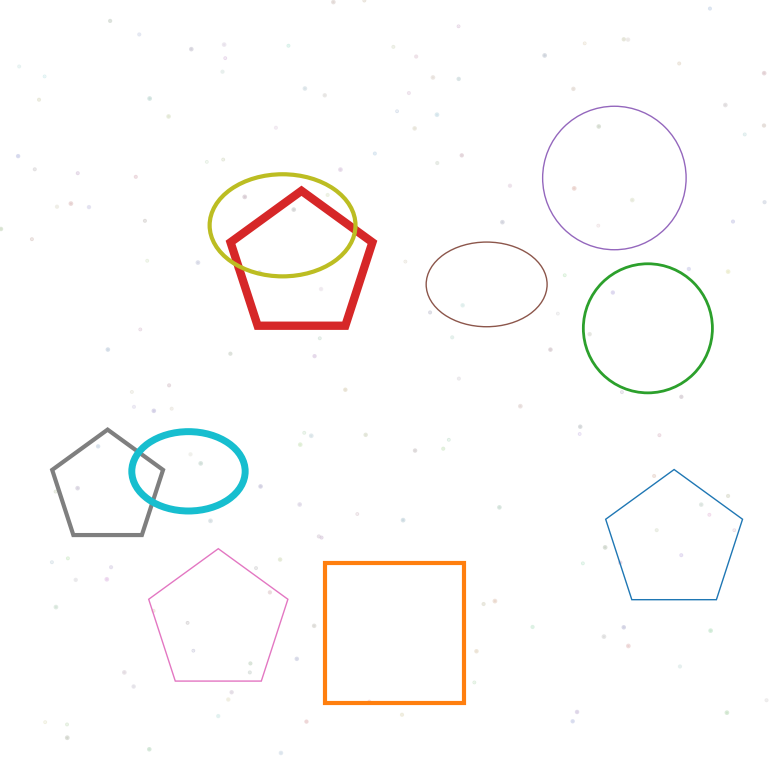[{"shape": "pentagon", "thickness": 0.5, "radius": 0.47, "center": [0.875, 0.297]}, {"shape": "square", "thickness": 1.5, "radius": 0.45, "center": [0.512, 0.178]}, {"shape": "circle", "thickness": 1, "radius": 0.42, "center": [0.841, 0.574]}, {"shape": "pentagon", "thickness": 3, "radius": 0.48, "center": [0.392, 0.655]}, {"shape": "circle", "thickness": 0.5, "radius": 0.47, "center": [0.798, 0.769]}, {"shape": "oval", "thickness": 0.5, "radius": 0.39, "center": [0.632, 0.631]}, {"shape": "pentagon", "thickness": 0.5, "radius": 0.48, "center": [0.283, 0.192]}, {"shape": "pentagon", "thickness": 1.5, "radius": 0.38, "center": [0.14, 0.366]}, {"shape": "oval", "thickness": 1.5, "radius": 0.47, "center": [0.367, 0.707]}, {"shape": "oval", "thickness": 2.5, "radius": 0.37, "center": [0.245, 0.388]}]